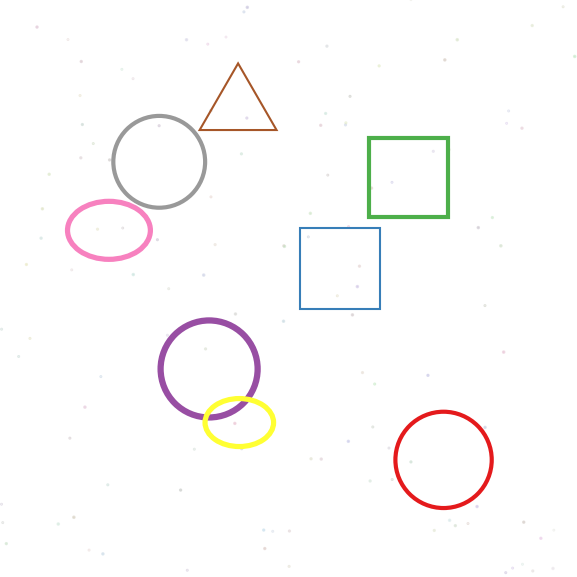[{"shape": "circle", "thickness": 2, "radius": 0.42, "center": [0.768, 0.203]}, {"shape": "square", "thickness": 1, "radius": 0.35, "center": [0.589, 0.535]}, {"shape": "square", "thickness": 2, "radius": 0.34, "center": [0.707, 0.692]}, {"shape": "circle", "thickness": 3, "radius": 0.42, "center": [0.362, 0.36]}, {"shape": "oval", "thickness": 2.5, "radius": 0.3, "center": [0.414, 0.267]}, {"shape": "triangle", "thickness": 1, "radius": 0.38, "center": [0.412, 0.812]}, {"shape": "oval", "thickness": 2.5, "radius": 0.36, "center": [0.189, 0.6]}, {"shape": "circle", "thickness": 2, "radius": 0.4, "center": [0.276, 0.719]}]